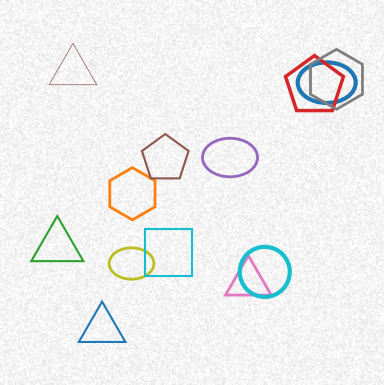[{"shape": "oval", "thickness": 3, "radius": 0.38, "center": [0.849, 0.785]}, {"shape": "triangle", "thickness": 1.5, "radius": 0.35, "center": [0.265, 0.147]}, {"shape": "hexagon", "thickness": 2, "radius": 0.34, "center": [0.344, 0.497]}, {"shape": "triangle", "thickness": 1.5, "radius": 0.39, "center": [0.149, 0.361]}, {"shape": "pentagon", "thickness": 2.5, "radius": 0.39, "center": [0.817, 0.777]}, {"shape": "oval", "thickness": 2, "radius": 0.36, "center": [0.597, 0.591]}, {"shape": "triangle", "thickness": 0.5, "radius": 0.36, "center": [0.189, 0.816]}, {"shape": "pentagon", "thickness": 1.5, "radius": 0.32, "center": [0.429, 0.588]}, {"shape": "triangle", "thickness": 2, "radius": 0.34, "center": [0.645, 0.268]}, {"shape": "hexagon", "thickness": 2, "radius": 0.39, "center": [0.874, 0.794]}, {"shape": "oval", "thickness": 2, "radius": 0.29, "center": [0.342, 0.316]}, {"shape": "square", "thickness": 1.5, "radius": 0.3, "center": [0.438, 0.344]}, {"shape": "circle", "thickness": 3, "radius": 0.33, "center": [0.688, 0.294]}]